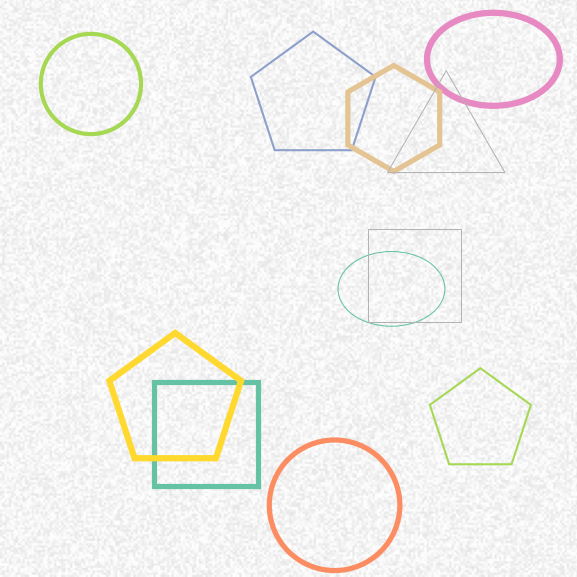[{"shape": "oval", "thickness": 0.5, "radius": 0.46, "center": [0.678, 0.499]}, {"shape": "square", "thickness": 2.5, "radius": 0.45, "center": [0.356, 0.248]}, {"shape": "circle", "thickness": 2.5, "radius": 0.57, "center": [0.579, 0.124]}, {"shape": "pentagon", "thickness": 1, "radius": 0.57, "center": [0.542, 0.831]}, {"shape": "oval", "thickness": 3, "radius": 0.58, "center": [0.854, 0.896]}, {"shape": "circle", "thickness": 2, "radius": 0.43, "center": [0.157, 0.854]}, {"shape": "pentagon", "thickness": 1, "radius": 0.46, "center": [0.832, 0.27]}, {"shape": "pentagon", "thickness": 3, "radius": 0.6, "center": [0.303, 0.303]}, {"shape": "hexagon", "thickness": 2.5, "radius": 0.46, "center": [0.682, 0.794]}, {"shape": "square", "thickness": 0.5, "radius": 0.4, "center": [0.718, 0.522]}, {"shape": "triangle", "thickness": 0.5, "radius": 0.59, "center": [0.773, 0.759]}]